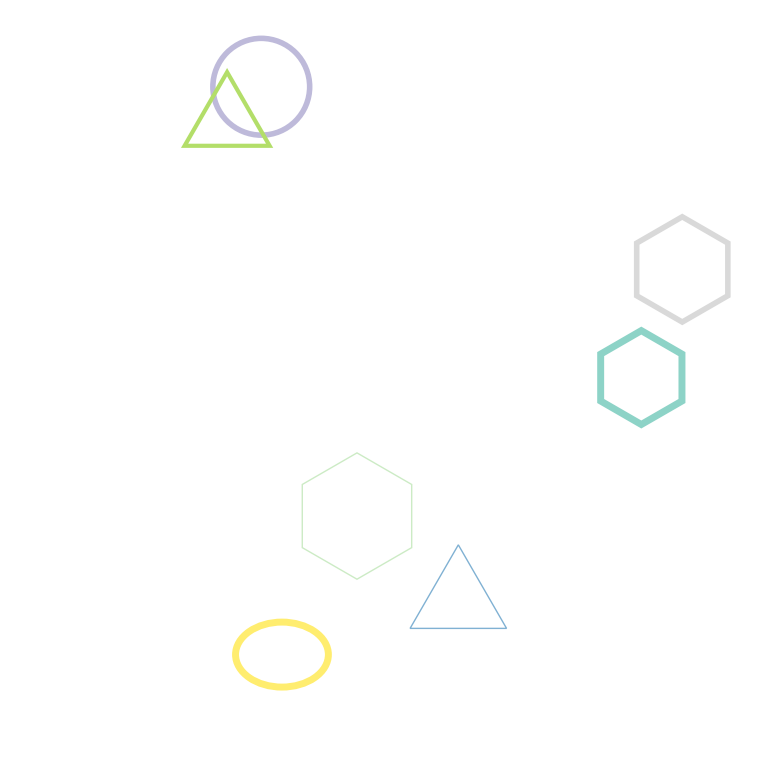[{"shape": "hexagon", "thickness": 2.5, "radius": 0.3, "center": [0.833, 0.51]}, {"shape": "circle", "thickness": 2, "radius": 0.31, "center": [0.339, 0.887]}, {"shape": "triangle", "thickness": 0.5, "radius": 0.36, "center": [0.595, 0.22]}, {"shape": "triangle", "thickness": 1.5, "radius": 0.32, "center": [0.295, 0.843]}, {"shape": "hexagon", "thickness": 2, "radius": 0.34, "center": [0.886, 0.65]}, {"shape": "hexagon", "thickness": 0.5, "radius": 0.41, "center": [0.464, 0.33]}, {"shape": "oval", "thickness": 2.5, "radius": 0.3, "center": [0.366, 0.15]}]